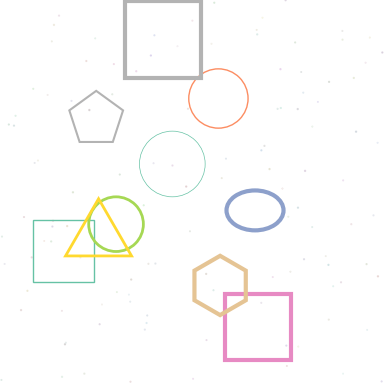[{"shape": "circle", "thickness": 0.5, "radius": 0.43, "center": [0.448, 0.574]}, {"shape": "square", "thickness": 1, "radius": 0.4, "center": [0.165, 0.349]}, {"shape": "circle", "thickness": 1, "radius": 0.39, "center": [0.567, 0.744]}, {"shape": "oval", "thickness": 3, "radius": 0.37, "center": [0.662, 0.454]}, {"shape": "square", "thickness": 3, "radius": 0.43, "center": [0.671, 0.15]}, {"shape": "circle", "thickness": 2, "radius": 0.36, "center": [0.301, 0.418]}, {"shape": "triangle", "thickness": 2, "radius": 0.5, "center": [0.256, 0.385]}, {"shape": "hexagon", "thickness": 3, "radius": 0.38, "center": [0.572, 0.259]}, {"shape": "pentagon", "thickness": 1.5, "radius": 0.37, "center": [0.25, 0.691]}, {"shape": "square", "thickness": 3, "radius": 0.5, "center": [0.423, 0.898]}]